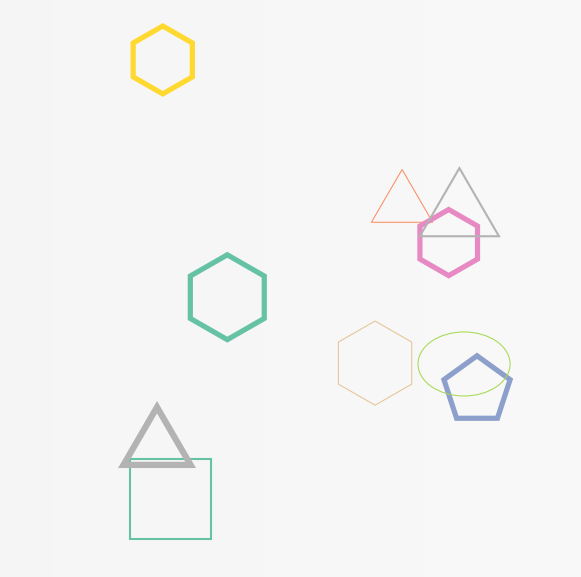[{"shape": "hexagon", "thickness": 2.5, "radius": 0.37, "center": [0.391, 0.484]}, {"shape": "square", "thickness": 1, "radius": 0.35, "center": [0.294, 0.135]}, {"shape": "triangle", "thickness": 0.5, "radius": 0.3, "center": [0.692, 0.645]}, {"shape": "pentagon", "thickness": 2.5, "radius": 0.3, "center": [0.821, 0.323]}, {"shape": "hexagon", "thickness": 2.5, "radius": 0.29, "center": [0.772, 0.579]}, {"shape": "oval", "thickness": 0.5, "radius": 0.4, "center": [0.798, 0.369]}, {"shape": "hexagon", "thickness": 2.5, "radius": 0.29, "center": [0.28, 0.895]}, {"shape": "hexagon", "thickness": 0.5, "radius": 0.36, "center": [0.645, 0.37]}, {"shape": "triangle", "thickness": 3, "radius": 0.33, "center": [0.27, 0.227]}, {"shape": "triangle", "thickness": 1, "radius": 0.39, "center": [0.79, 0.629]}]